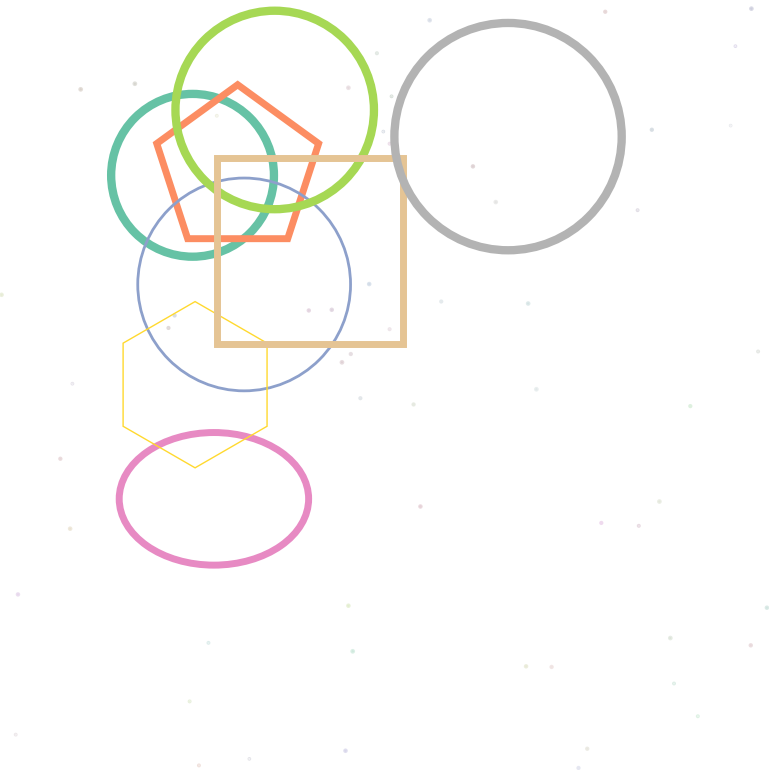[{"shape": "circle", "thickness": 3, "radius": 0.53, "center": [0.25, 0.772]}, {"shape": "pentagon", "thickness": 2.5, "radius": 0.55, "center": [0.309, 0.779]}, {"shape": "circle", "thickness": 1, "radius": 0.69, "center": [0.317, 0.631]}, {"shape": "oval", "thickness": 2.5, "radius": 0.62, "center": [0.278, 0.352]}, {"shape": "circle", "thickness": 3, "radius": 0.64, "center": [0.357, 0.857]}, {"shape": "hexagon", "thickness": 0.5, "radius": 0.54, "center": [0.253, 0.5]}, {"shape": "square", "thickness": 2.5, "radius": 0.6, "center": [0.402, 0.674]}, {"shape": "circle", "thickness": 3, "radius": 0.74, "center": [0.66, 0.823]}]